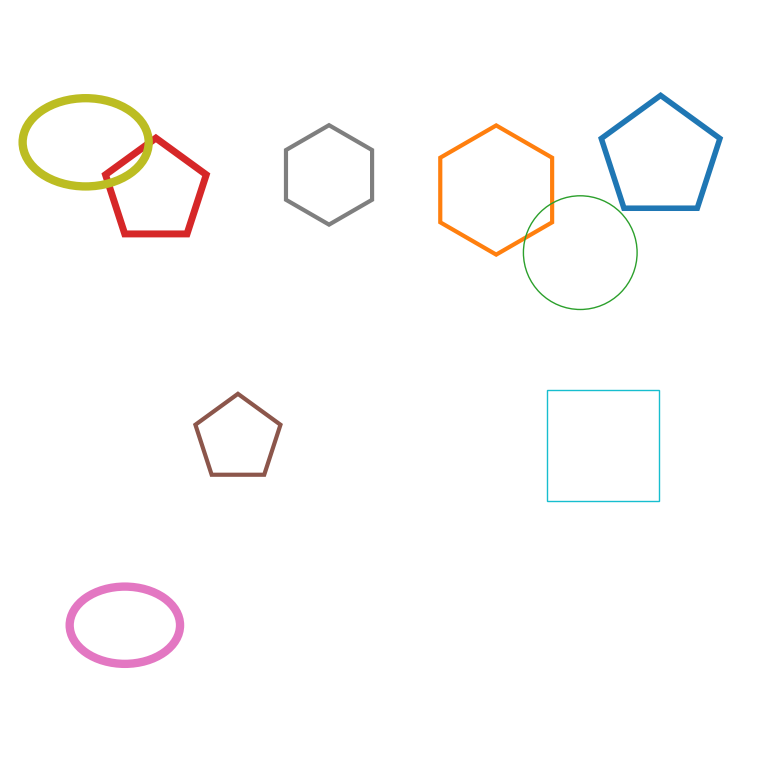[{"shape": "pentagon", "thickness": 2, "radius": 0.4, "center": [0.858, 0.795]}, {"shape": "hexagon", "thickness": 1.5, "radius": 0.42, "center": [0.644, 0.753]}, {"shape": "circle", "thickness": 0.5, "radius": 0.37, "center": [0.754, 0.672]}, {"shape": "pentagon", "thickness": 2.5, "radius": 0.34, "center": [0.202, 0.752]}, {"shape": "pentagon", "thickness": 1.5, "radius": 0.29, "center": [0.309, 0.43]}, {"shape": "oval", "thickness": 3, "radius": 0.36, "center": [0.162, 0.188]}, {"shape": "hexagon", "thickness": 1.5, "radius": 0.32, "center": [0.427, 0.773]}, {"shape": "oval", "thickness": 3, "radius": 0.41, "center": [0.111, 0.815]}, {"shape": "square", "thickness": 0.5, "radius": 0.36, "center": [0.783, 0.421]}]